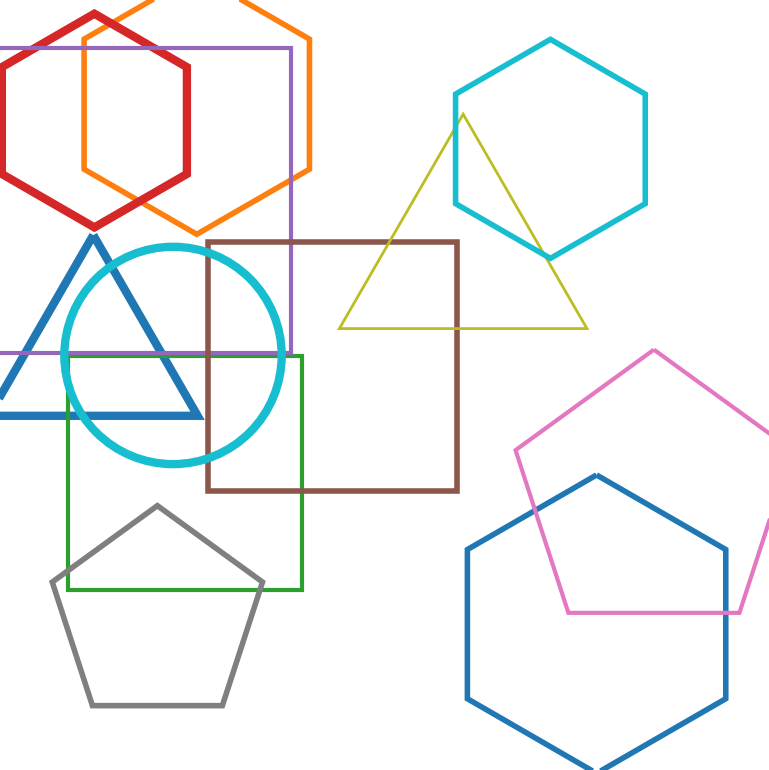[{"shape": "hexagon", "thickness": 2, "radius": 0.97, "center": [0.775, 0.189]}, {"shape": "triangle", "thickness": 3, "radius": 0.78, "center": [0.121, 0.538]}, {"shape": "hexagon", "thickness": 2, "radius": 0.84, "center": [0.256, 0.865]}, {"shape": "square", "thickness": 1.5, "radius": 0.76, "center": [0.24, 0.386]}, {"shape": "hexagon", "thickness": 3, "radius": 0.69, "center": [0.123, 0.843]}, {"shape": "square", "thickness": 1.5, "radius": 0.99, "center": [0.18, 0.739]}, {"shape": "square", "thickness": 2, "radius": 0.81, "center": [0.432, 0.524]}, {"shape": "pentagon", "thickness": 1.5, "radius": 0.94, "center": [0.849, 0.357]}, {"shape": "pentagon", "thickness": 2, "radius": 0.72, "center": [0.204, 0.2]}, {"shape": "triangle", "thickness": 1, "radius": 0.93, "center": [0.602, 0.666]}, {"shape": "circle", "thickness": 3, "radius": 0.71, "center": [0.225, 0.538]}, {"shape": "hexagon", "thickness": 2, "radius": 0.71, "center": [0.715, 0.807]}]